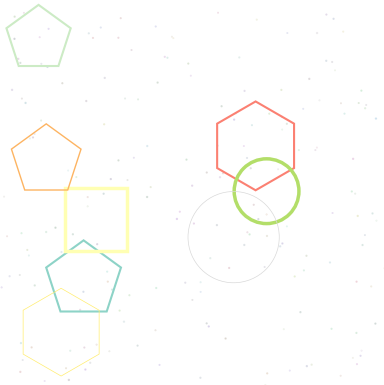[{"shape": "pentagon", "thickness": 1.5, "radius": 0.51, "center": [0.217, 0.274]}, {"shape": "square", "thickness": 2.5, "radius": 0.41, "center": [0.25, 0.43]}, {"shape": "hexagon", "thickness": 1.5, "radius": 0.58, "center": [0.664, 0.621]}, {"shape": "pentagon", "thickness": 1, "radius": 0.47, "center": [0.12, 0.583]}, {"shape": "circle", "thickness": 2.5, "radius": 0.42, "center": [0.692, 0.503]}, {"shape": "circle", "thickness": 0.5, "radius": 0.59, "center": [0.607, 0.384]}, {"shape": "pentagon", "thickness": 1.5, "radius": 0.44, "center": [0.1, 0.9]}, {"shape": "hexagon", "thickness": 0.5, "radius": 0.57, "center": [0.159, 0.137]}]